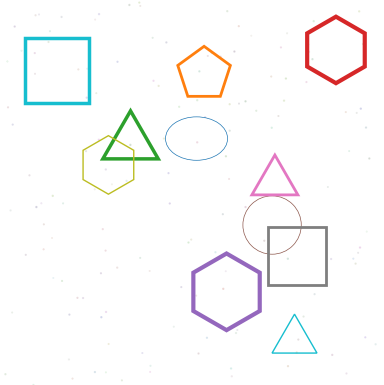[{"shape": "oval", "thickness": 0.5, "radius": 0.4, "center": [0.511, 0.64]}, {"shape": "pentagon", "thickness": 2, "radius": 0.36, "center": [0.53, 0.808]}, {"shape": "triangle", "thickness": 2.5, "radius": 0.42, "center": [0.339, 0.629]}, {"shape": "hexagon", "thickness": 3, "radius": 0.43, "center": [0.873, 0.87]}, {"shape": "hexagon", "thickness": 3, "radius": 0.5, "center": [0.588, 0.242]}, {"shape": "circle", "thickness": 0.5, "radius": 0.38, "center": [0.707, 0.415]}, {"shape": "triangle", "thickness": 2, "radius": 0.34, "center": [0.714, 0.528]}, {"shape": "square", "thickness": 2, "radius": 0.38, "center": [0.772, 0.335]}, {"shape": "hexagon", "thickness": 1, "radius": 0.38, "center": [0.282, 0.572]}, {"shape": "square", "thickness": 2.5, "radius": 0.42, "center": [0.148, 0.817]}, {"shape": "triangle", "thickness": 1, "radius": 0.34, "center": [0.765, 0.117]}]